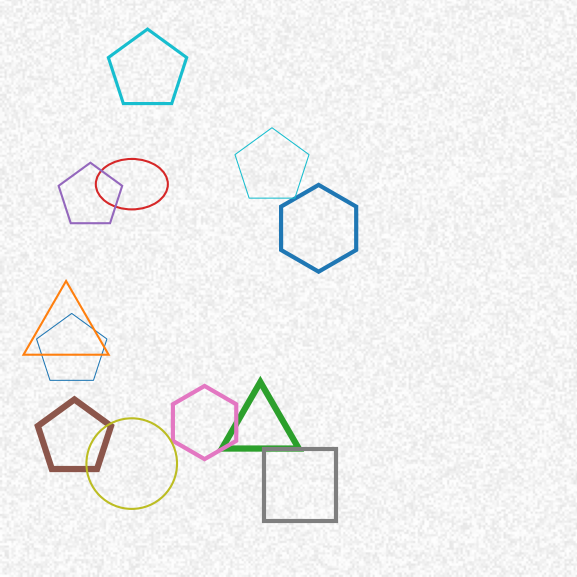[{"shape": "pentagon", "thickness": 0.5, "radius": 0.32, "center": [0.124, 0.392]}, {"shape": "hexagon", "thickness": 2, "radius": 0.38, "center": [0.552, 0.604]}, {"shape": "triangle", "thickness": 1, "radius": 0.43, "center": [0.114, 0.427]}, {"shape": "triangle", "thickness": 3, "radius": 0.38, "center": [0.451, 0.261]}, {"shape": "oval", "thickness": 1, "radius": 0.31, "center": [0.228, 0.68]}, {"shape": "pentagon", "thickness": 1, "radius": 0.29, "center": [0.157, 0.659]}, {"shape": "pentagon", "thickness": 3, "radius": 0.33, "center": [0.129, 0.241]}, {"shape": "hexagon", "thickness": 2, "radius": 0.32, "center": [0.354, 0.267]}, {"shape": "square", "thickness": 2, "radius": 0.31, "center": [0.519, 0.159]}, {"shape": "circle", "thickness": 1, "radius": 0.39, "center": [0.228, 0.196]}, {"shape": "pentagon", "thickness": 1.5, "radius": 0.36, "center": [0.255, 0.877]}, {"shape": "pentagon", "thickness": 0.5, "radius": 0.34, "center": [0.471, 0.711]}]